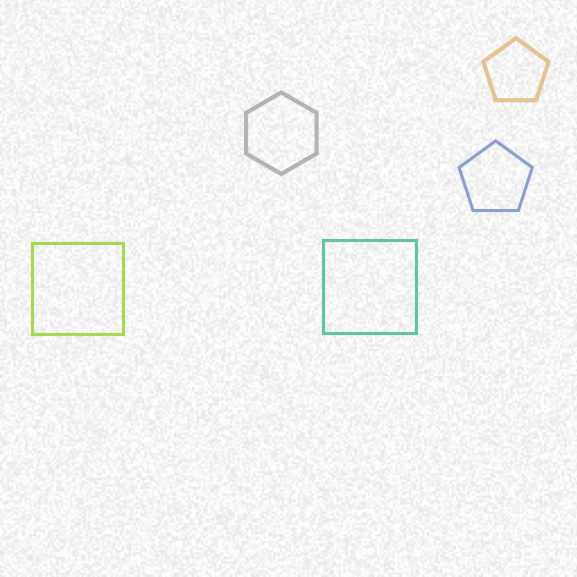[{"shape": "square", "thickness": 1.5, "radius": 0.4, "center": [0.64, 0.503]}, {"shape": "pentagon", "thickness": 1.5, "radius": 0.33, "center": [0.858, 0.689]}, {"shape": "square", "thickness": 1.5, "radius": 0.4, "center": [0.134, 0.5]}, {"shape": "pentagon", "thickness": 2, "radius": 0.3, "center": [0.893, 0.874]}, {"shape": "hexagon", "thickness": 2, "radius": 0.35, "center": [0.487, 0.768]}]